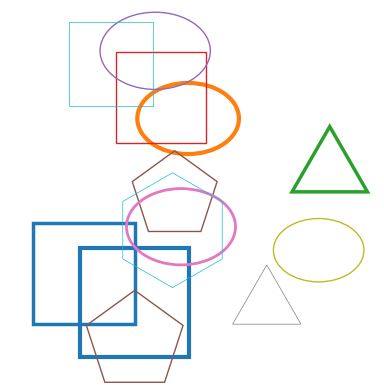[{"shape": "square", "thickness": 3, "radius": 0.71, "center": [0.349, 0.214]}, {"shape": "square", "thickness": 2.5, "radius": 0.66, "center": [0.218, 0.289]}, {"shape": "oval", "thickness": 3, "radius": 0.66, "center": [0.489, 0.692]}, {"shape": "triangle", "thickness": 2.5, "radius": 0.57, "center": [0.856, 0.558]}, {"shape": "square", "thickness": 1, "radius": 0.59, "center": [0.418, 0.747]}, {"shape": "oval", "thickness": 1, "radius": 0.72, "center": [0.403, 0.868]}, {"shape": "pentagon", "thickness": 1, "radius": 0.58, "center": [0.454, 0.492]}, {"shape": "pentagon", "thickness": 1, "radius": 0.66, "center": [0.35, 0.114]}, {"shape": "oval", "thickness": 2, "radius": 0.71, "center": [0.47, 0.411]}, {"shape": "triangle", "thickness": 0.5, "radius": 0.51, "center": [0.693, 0.209]}, {"shape": "oval", "thickness": 1, "radius": 0.59, "center": [0.828, 0.35]}, {"shape": "square", "thickness": 0.5, "radius": 0.54, "center": [0.288, 0.834]}, {"shape": "hexagon", "thickness": 0.5, "radius": 0.75, "center": [0.448, 0.402]}]